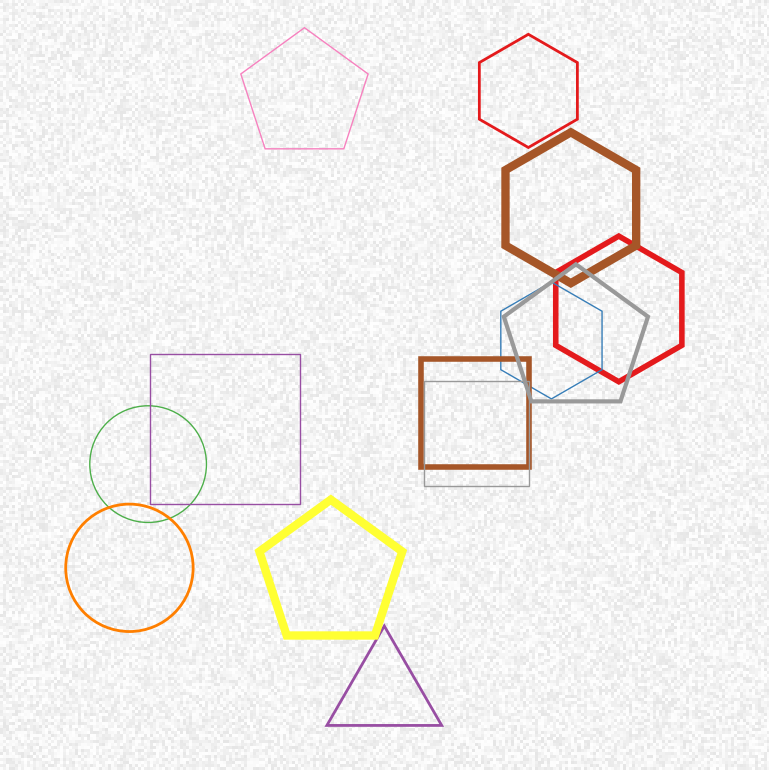[{"shape": "hexagon", "thickness": 2, "radius": 0.47, "center": [0.804, 0.599]}, {"shape": "hexagon", "thickness": 1, "radius": 0.37, "center": [0.686, 0.882]}, {"shape": "hexagon", "thickness": 0.5, "radius": 0.38, "center": [0.716, 0.558]}, {"shape": "circle", "thickness": 0.5, "radius": 0.38, "center": [0.192, 0.397]}, {"shape": "square", "thickness": 0.5, "radius": 0.49, "center": [0.292, 0.442]}, {"shape": "triangle", "thickness": 1, "radius": 0.43, "center": [0.499, 0.101]}, {"shape": "circle", "thickness": 1, "radius": 0.41, "center": [0.168, 0.263]}, {"shape": "pentagon", "thickness": 3, "radius": 0.49, "center": [0.43, 0.254]}, {"shape": "square", "thickness": 2, "radius": 0.35, "center": [0.617, 0.463]}, {"shape": "hexagon", "thickness": 3, "radius": 0.49, "center": [0.741, 0.73]}, {"shape": "pentagon", "thickness": 0.5, "radius": 0.43, "center": [0.395, 0.877]}, {"shape": "square", "thickness": 0.5, "radius": 0.34, "center": [0.619, 0.437]}, {"shape": "pentagon", "thickness": 1.5, "radius": 0.49, "center": [0.748, 0.558]}]